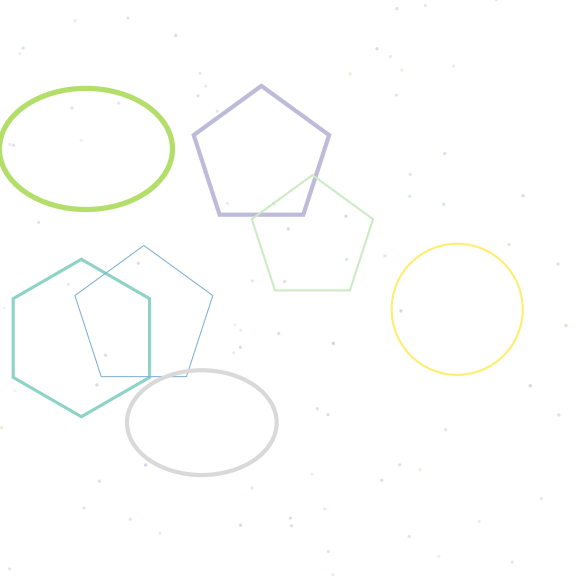[{"shape": "hexagon", "thickness": 1.5, "radius": 0.68, "center": [0.141, 0.414]}, {"shape": "pentagon", "thickness": 2, "radius": 0.62, "center": [0.453, 0.727]}, {"shape": "pentagon", "thickness": 0.5, "radius": 0.63, "center": [0.249, 0.449]}, {"shape": "oval", "thickness": 2.5, "radius": 0.75, "center": [0.149, 0.741]}, {"shape": "oval", "thickness": 2, "radius": 0.65, "center": [0.349, 0.267]}, {"shape": "pentagon", "thickness": 1, "radius": 0.55, "center": [0.541, 0.586]}, {"shape": "circle", "thickness": 1, "radius": 0.57, "center": [0.792, 0.464]}]